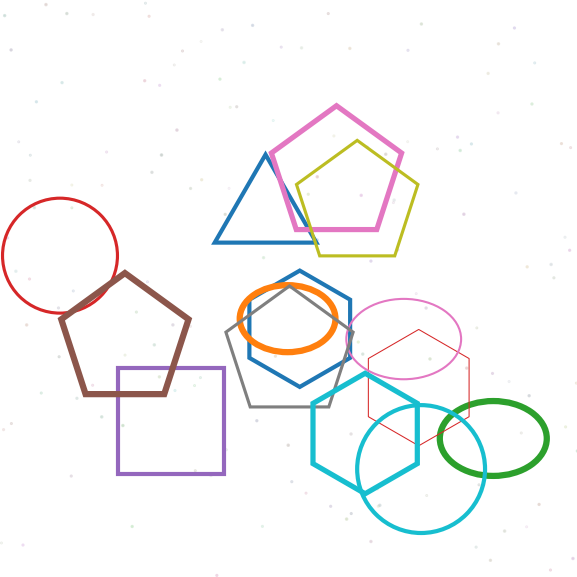[{"shape": "triangle", "thickness": 2, "radius": 0.51, "center": [0.46, 0.63]}, {"shape": "hexagon", "thickness": 2, "radius": 0.5, "center": [0.519, 0.43]}, {"shape": "oval", "thickness": 3, "radius": 0.41, "center": [0.498, 0.447]}, {"shape": "oval", "thickness": 3, "radius": 0.46, "center": [0.854, 0.24]}, {"shape": "circle", "thickness": 1.5, "radius": 0.5, "center": [0.104, 0.556]}, {"shape": "hexagon", "thickness": 0.5, "radius": 0.5, "center": [0.725, 0.328]}, {"shape": "square", "thickness": 2, "radius": 0.46, "center": [0.296, 0.27]}, {"shape": "pentagon", "thickness": 3, "radius": 0.58, "center": [0.216, 0.41]}, {"shape": "pentagon", "thickness": 2.5, "radius": 0.59, "center": [0.583, 0.698]}, {"shape": "oval", "thickness": 1, "radius": 0.5, "center": [0.699, 0.412]}, {"shape": "pentagon", "thickness": 1.5, "radius": 0.58, "center": [0.501, 0.388]}, {"shape": "pentagon", "thickness": 1.5, "radius": 0.55, "center": [0.619, 0.646]}, {"shape": "circle", "thickness": 2, "radius": 0.55, "center": [0.729, 0.187]}, {"shape": "hexagon", "thickness": 2.5, "radius": 0.52, "center": [0.632, 0.248]}]